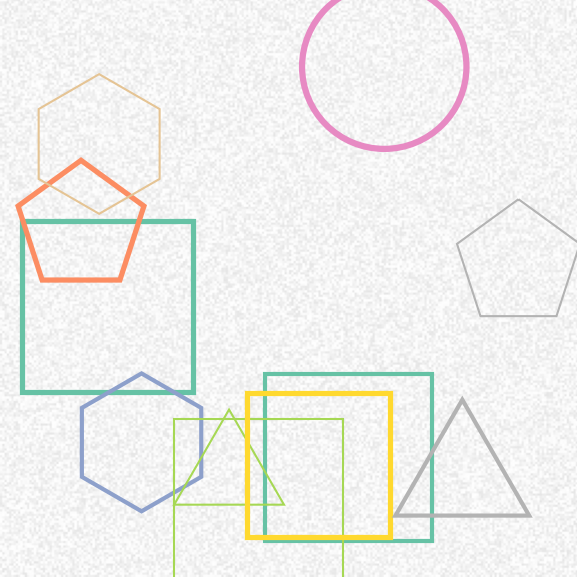[{"shape": "square", "thickness": 2, "radius": 0.72, "center": [0.603, 0.207]}, {"shape": "square", "thickness": 2.5, "radius": 0.74, "center": [0.186, 0.468]}, {"shape": "pentagon", "thickness": 2.5, "radius": 0.57, "center": [0.14, 0.607]}, {"shape": "hexagon", "thickness": 2, "radius": 0.6, "center": [0.245, 0.233]}, {"shape": "circle", "thickness": 3, "radius": 0.71, "center": [0.665, 0.884]}, {"shape": "square", "thickness": 1, "radius": 0.73, "center": [0.448, 0.127]}, {"shape": "triangle", "thickness": 1, "radius": 0.55, "center": [0.397, 0.18]}, {"shape": "square", "thickness": 2.5, "radius": 0.62, "center": [0.552, 0.194]}, {"shape": "hexagon", "thickness": 1, "radius": 0.6, "center": [0.172, 0.75]}, {"shape": "pentagon", "thickness": 1, "radius": 0.56, "center": [0.898, 0.542]}, {"shape": "triangle", "thickness": 2, "radius": 0.67, "center": [0.801, 0.173]}]